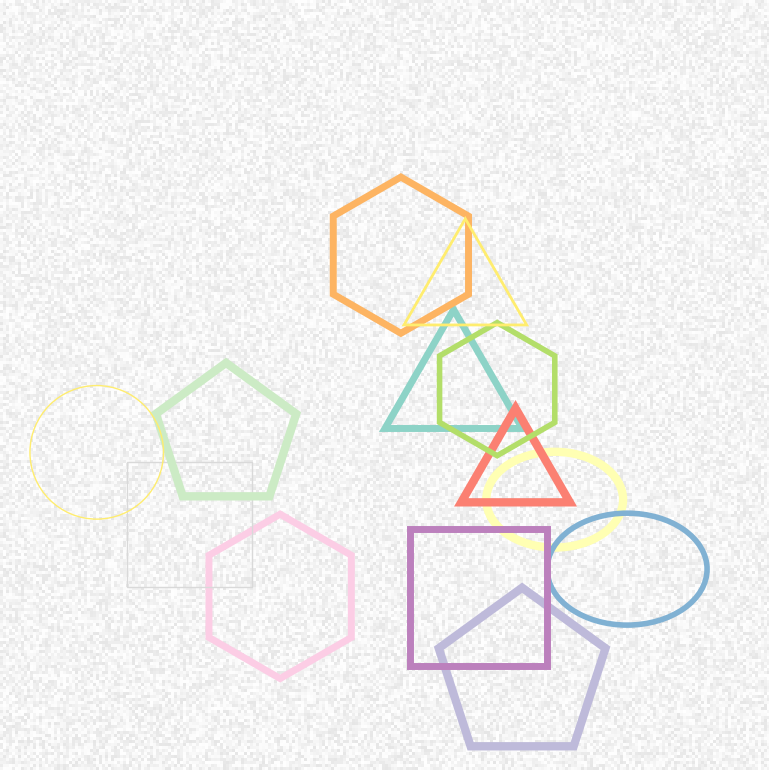[{"shape": "triangle", "thickness": 2.5, "radius": 0.51, "center": [0.589, 0.495]}, {"shape": "oval", "thickness": 3, "radius": 0.44, "center": [0.72, 0.351]}, {"shape": "pentagon", "thickness": 3, "radius": 0.57, "center": [0.678, 0.123]}, {"shape": "triangle", "thickness": 3, "radius": 0.41, "center": [0.67, 0.388]}, {"shape": "oval", "thickness": 2, "radius": 0.52, "center": [0.814, 0.261]}, {"shape": "hexagon", "thickness": 2.5, "radius": 0.51, "center": [0.521, 0.669]}, {"shape": "hexagon", "thickness": 2, "radius": 0.43, "center": [0.646, 0.495]}, {"shape": "hexagon", "thickness": 2.5, "radius": 0.53, "center": [0.364, 0.226]}, {"shape": "square", "thickness": 0.5, "radius": 0.41, "center": [0.246, 0.319]}, {"shape": "square", "thickness": 2.5, "radius": 0.45, "center": [0.622, 0.224]}, {"shape": "pentagon", "thickness": 3, "radius": 0.48, "center": [0.294, 0.433]}, {"shape": "circle", "thickness": 0.5, "radius": 0.43, "center": [0.126, 0.413]}, {"shape": "triangle", "thickness": 1, "radius": 0.46, "center": [0.604, 0.624]}]